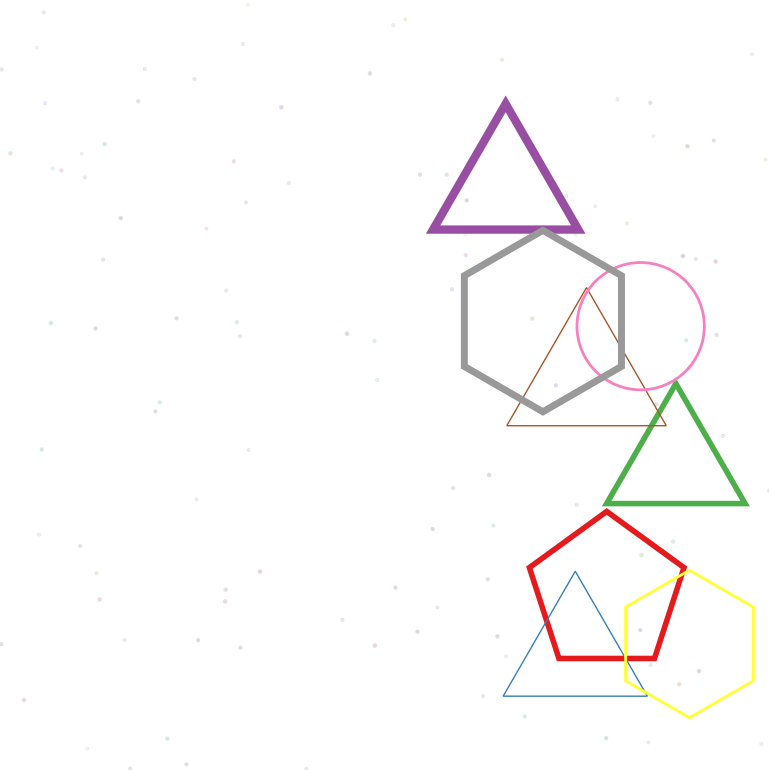[{"shape": "pentagon", "thickness": 2, "radius": 0.53, "center": [0.788, 0.23]}, {"shape": "triangle", "thickness": 0.5, "radius": 0.54, "center": [0.747, 0.15]}, {"shape": "triangle", "thickness": 2, "radius": 0.52, "center": [0.878, 0.398]}, {"shape": "triangle", "thickness": 3, "radius": 0.54, "center": [0.657, 0.756]}, {"shape": "hexagon", "thickness": 1, "radius": 0.48, "center": [0.895, 0.164]}, {"shape": "triangle", "thickness": 0.5, "radius": 0.6, "center": [0.762, 0.507]}, {"shape": "circle", "thickness": 1, "radius": 0.41, "center": [0.832, 0.576]}, {"shape": "hexagon", "thickness": 2.5, "radius": 0.59, "center": [0.705, 0.583]}]